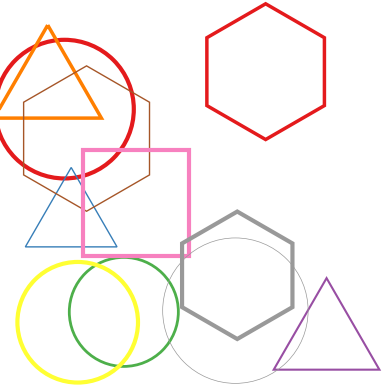[{"shape": "hexagon", "thickness": 2.5, "radius": 0.88, "center": [0.69, 0.814]}, {"shape": "circle", "thickness": 3, "radius": 0.9, "center": [0.167, 0.717]}, {"shape": "triangle", "thickness": 1, "radius": 0.69, "center": [0.185, 0.428]}, {"shape": "circle", "thickness": 2, "radius": 0.71, "center": [0.322, 0.19]}, {"shape": "triangle", "thickness": 1.5, "radius": 0.79, "center": [0.848, 0.119]}, {"shape": "triangle", "thickness": 2.5, "radius": 0.81, "center": [0.124, 0.774]}, {"shape": "circle", "thickness": 3, "radius": 0.78, "center": [0.202, 0.163]}, {"shape": "hexagon", "thickness": 1, "radius": 0.94, "center": [0.225, 0.64]}, {"shape": "square", "thickness": 3, "radius": 0.69, "center": [0.353, 0.472]}, {"shape": "hexagon", "thickness": 3, "radius": 0.83, "center": [0.616, 0.285]}, {"shape": "circle", "thickness": 0.5, "radius": 0.94, "center": [0.611, 0.193]}]